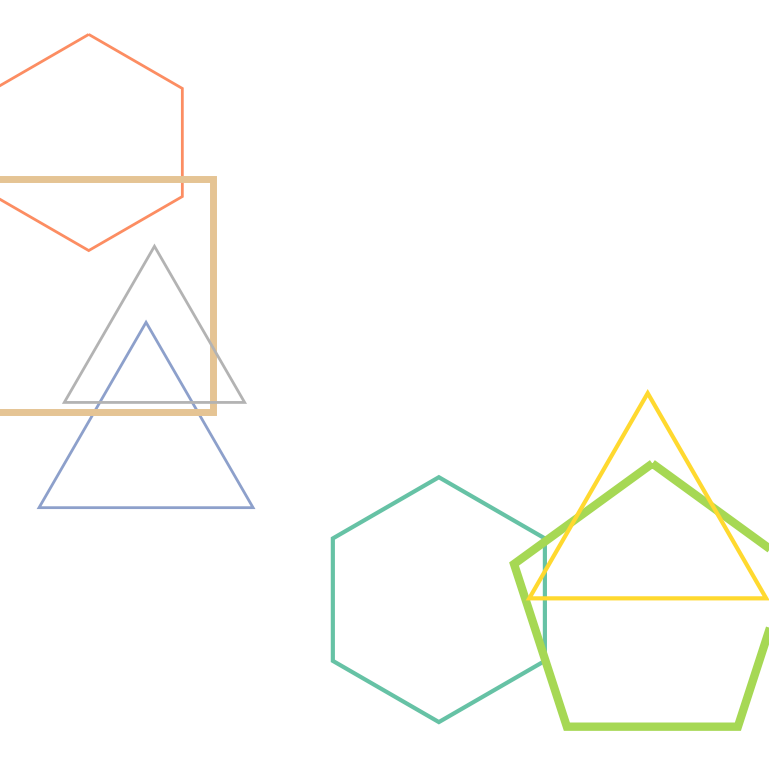[{"shape": "hexagon", "thickness": 1.5, "radius": 0.79, "center": [0.57, 0.221]}, {"shape": "hexagon", "thickness": 1, "radius": 0.7, "center": [0.115, 0.815]}, {"shape": "triangle", "thickness": 1, "radius": 0.8, "center": [0.19, 0.421]}, {"shape": "pentagon", "thickness": 3, "radius": 0.94, "center": [0.847, 0.209]}, {"shape": "triangle", "thickness": 1.5, "radius": 0.89, "center": [0.841, 0.312]}, {"shape": "square", "thickness": 2.5, "radius": 0.76, "center": [0.125, 0.616]}, {"shape": "triangle", "thickness": 1, "radius": 0.68, "center": [0.201, 0.545]}]